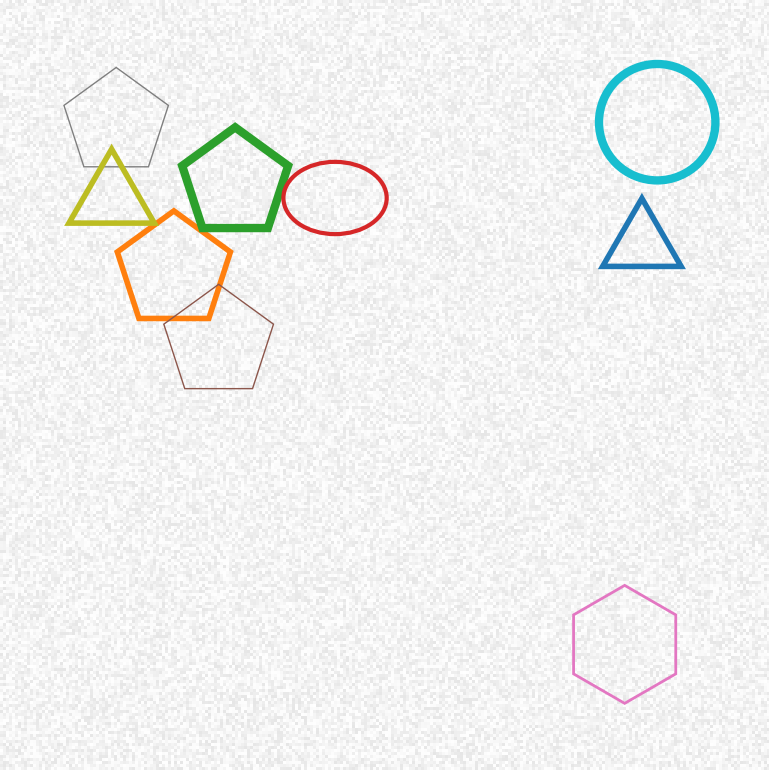[{"shape": "triangle", "thickness": 2, "radius": 0.29, "center": [0.834, 0.683]}, {"shape": "pentagon", "thickness": 2, "radius": 0.39, "center": [0.226, 0.649]}, {"shape": "pentagon", "thickness": 3, "radius": 0.36, "center": [0.305, 0.762]}, {"shape": "oval", "thickness": 1.5, "radius": 0.34, "center": [0.435, 0.743]}, {"shape": "pentagon", "thickness": 0.5, "radius": 0.37, "center": [0.284, 0.556]}, {"shape": "hexagon", "thickness": 1, "radius": 0.38, "center": [0.811, 0.163]}, {"shape": "pentagon", "thickness": 0.5, "radius": 0.36, "center": [0.151, 0.841]}, {"shape": "triangle", "thickness": 2, "radius": 0.32, "center": [0.145, 0.742]}, {"shape": "circle", "thickness": 3, "radius": 0.38, "center": [0.854, 0.841]}]